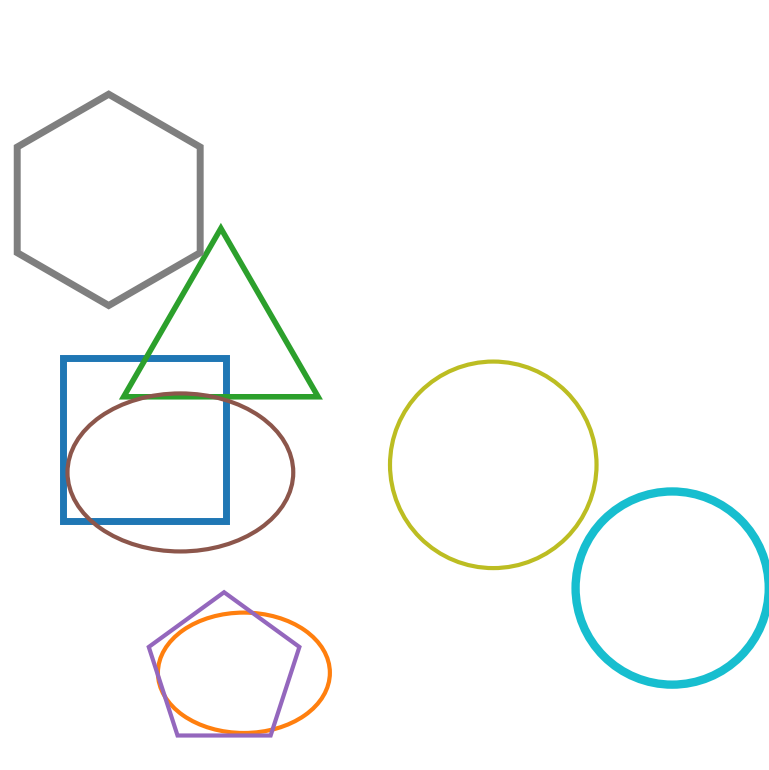[{"shape": "square", "thickness": 2.5, "radius": 0.53, "center": [0.188, 0.429]}, {"shape": "oval", "thickness": 1.5, "radius": 0.56, "center": [0.317, 0.126]}, {"shape": "triangle", "thickness": 2, "radius": 0.73, "center": [0.287, 0.558]}, {"shape": "pentagon", "thickness": 1.5, "radius": 0.51, "center": [0.291, 0.128]}, {"shape": "oval", "thickness": 1.5, "radius": 0.73, "center": [0.234, 0.386]}, {"shape": "hexagon", "thickness": 2.5, "radius": 0.69, "center": [0.141, 0.74]}, {"shape": "circle", "thickness": 1.5, "radius": 0.67, "center": [0.641, 0.396]}, {"shape": "circle", "thickness": 3, "radius": 0.63, "center": [0.873, 0.236]}]